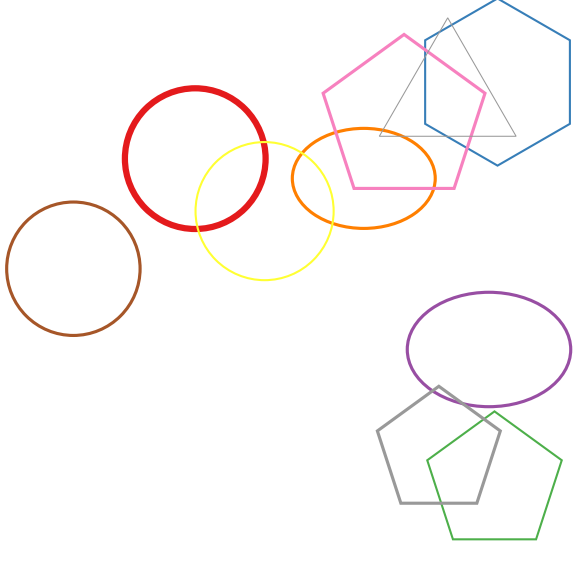[{"shape": "circle", "thickness": 3, "radius": 0.61, "center": [0.338, 0.724]}, {"shape": "hexagon", "thickness": 1, "radius": 0.72, "center": [0.862, 0.857]}, {"shape": "pentagon", "thickness": 1, "radius": 0.61, "center": [0.856, 0.164]}, {"shape": "oval", "thickness": 1.5, "radius": 0.71, "center": [0.847, 0.394]}, {"shape": "oval", "thickness": 1.5, "radius": 0.62, "center": [0.63, 0.69]}, {"shape": "circle", "thickness": 1, "radius": 0.6, "center": [0.458, 0.634]}, {"shape": "circle", "thickness": 1.5, "radius": 0.58, "center": [0.127, 0.534]}, {"shape": "pentagon", "thickness": 1.5, "radius": 0.74, "center": [0.7, 0.792]}, {"shape": "triangle", "thickness": 0.5, "radius": 0.68, "center": [0.775, 0.832]}, {"shape": "pentagon", "thickness": 1.5, "radius": 0.56, "center": [0.76, 0.218]}]